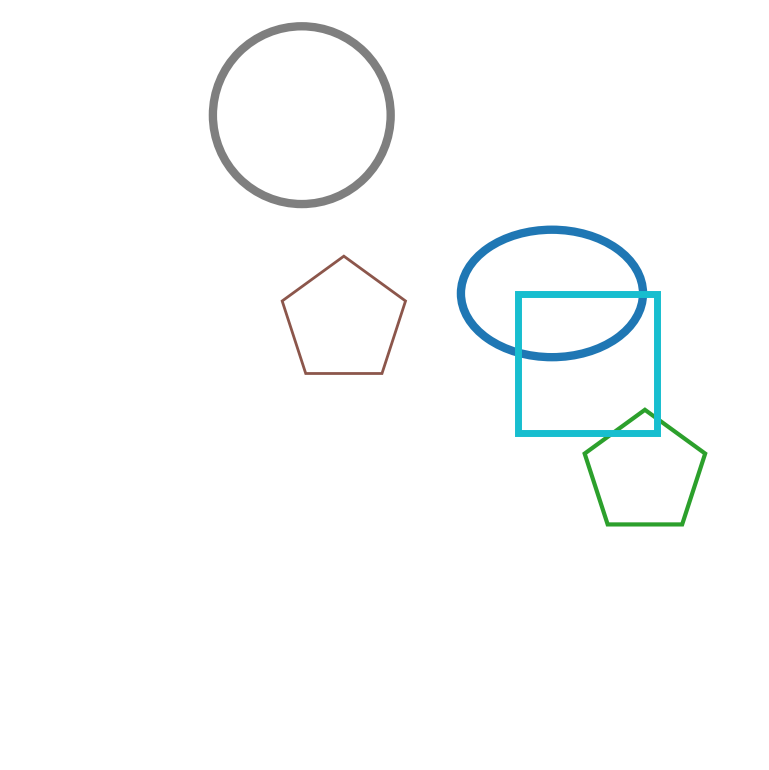[{"shape": "oval", "thickness": 3, "radius": 0.59, "center": [0.717, 0.619]}, {"shape": "pentagon", "thickness": 1.5, "radius": 0.41, "center": [0.838, 0.385]}, {"shape": "pentagon", "thickness": 1, "radius": 0.42, "center": [0.447, 0.583]}, {"shape": "circle", "thickness": 3, "radius": 0.58, "center": [0.392, 0.85]}, {"shape": "square", "thickness": 2.5, "radius": 0.45, "center": [0.763, 0.527]}]